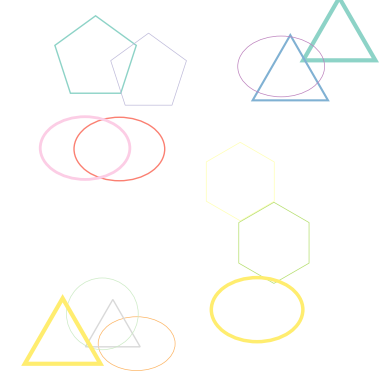[{"shape": "pentagon", "thickness": 1, "radius": 0.56, "center": [0.248, 0.848]}, {"shape": "triangle", "thickness": 3, "radius": 0.54, "center": [0.881, 0.897]}, {"shape": "hexagon", "thickness": 0.5, "radius": 0.51, "center": [0.624, 0.528]}, {"shape": "pentagon", "thickness": 0.5, "radius": 0.52, "center": [0.386, 0.81]}, {"shape": "oval", "thickness": 1, "radius": 0.59, "center": [0.31, 0.613]}, {"shape": "triangle", "thickness": 1.5, "radius": 0.57, "center": [0.754, 0.796]}, {"shape": "oval", "thickness": 0.5, "radius": 0.5, "center": [0.355, 0.107]}, {"shape": "hexagon", "thickness": 0.5, "radius": 0.53, "center": [0.711, 0.369]}, {"shape": "oval", "thickness": 2, "radius": 0.58, "center": [0.221, 0.615]}, {"shape": "triangle", "thickness": 1, "radius": 0.41, "center": [0.293, 0.14]}, {"shape": "oval", "thickness": 0.5, "radius": 0.56, "center": [0.73, 0.827]}, {"shape": "circle", "thickness": 0.5, "radius": 0.47, "center": [0.266, 0.185]}, {"shape": "triangle", "thickness": 3, "radius": 0.57, "center": [0.163, 0.112]}, {"shape": "oval", "thickness": 2.5, "radius": 0.59, "center": [0.668, 0.196]}]